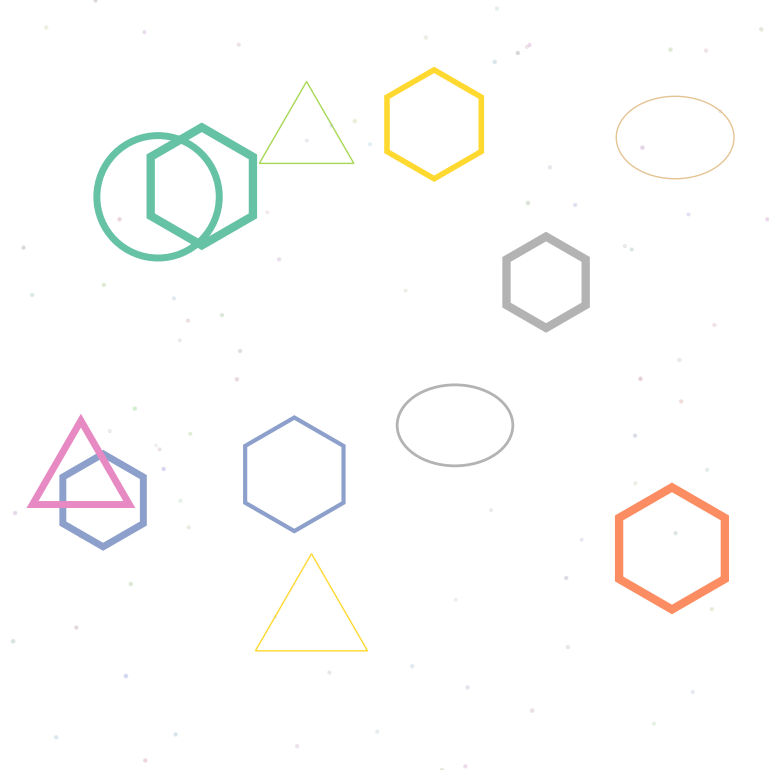[{"shape": "hexagon", "thickness": 3, "radius": 0.38, "center": [0.262, 0.758]}, {"shape": "circle", "thickness": 2.5, "radius": 0.4, "center": [0.205, 0.744]}, {"shape": "hexagon", "thickness": 3, "radius": 0.4, "center": [0.873, 0.288]}, {"shape": "hexagon", "thickness": 1.5, "radius": 0.37, "center": [0.382, 0.384]}, {"shape": "hexagon", "thickness": 2.5, "radius": 0.3, "center": [0.134, 0.35]}, {"shape": "triangle", "thickness": 2.5, "radius": 0.36, "center": [0.105, 0.381]}, {"shape": "triangle", "thickness": 0.5, "radius": 0.35, "center": [0.398, 0.823]}, {"shape": "triangle", "thickness": 0.5, "radius": 0.42, "center": [0.405, 0.197]}, {"shape": "hexagon", "thickness": 2, "radius": 0.35, "center": [0.564, 0.839]}, {"shape": "oval", "thickness": 0.5, "radius": 0.38, "center": [0.877, 0.821]}, {"shape": "hexagon", "thickness": 3, "radius": 0.3, "center": [0.709, 0.633]}, {"shape": "oval", "thickness": 1, "radius": 0.38, "center": [0.591, 0.448]}]